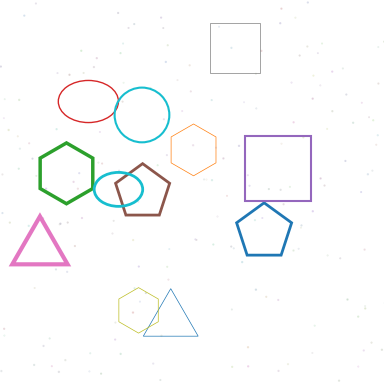[{"shape": "pentagon", "thickness": 2, "radius": 0.38, "center": [0.686, 0.398]}, {"shape": "triangle", "thickness": 0.5, "radius": 0.41, "center": [0.443, 0.168]}, {"shape": "hexagon", "thickness": 0.5, "radius": 0.34, "center": [0.503, 0.611]}, {"shape": "hexagon", "thickness": 2.5, "radius": 0.39, "center": [0.173, 0.55]}, {"shape": "oval", "thickness": 1, "radius": 0.39, "center": [0.23, 0.736]}, {"shape": "square", "thickness": 1.5, "radius": 0.43, "center": [0.722, 0.562]}, {"shape": "pentagon", "thickness": 2, "radius": 0.37, "center": [0.37, 0.501]}, {"shape": "triangle", "thickness": 3, "radius": 0.41, "center": [0.104, 0.355]}, {"shape": "square", "thickness": 0.5, "radius": 0.32, "center": [0.61, 0.875]}, {"shape": "hexagon", "thickness": 0.5, "radius": 0.3, "center": [0.36, 0.194]}, {"shape": "circle", "thickness": 1.5, "radius": 0.36, "center": [0.369, 0.701]}, {"shape": "oval", "thickness": 2, "radius": 0.32, "center": [0.308, 0.508]}]